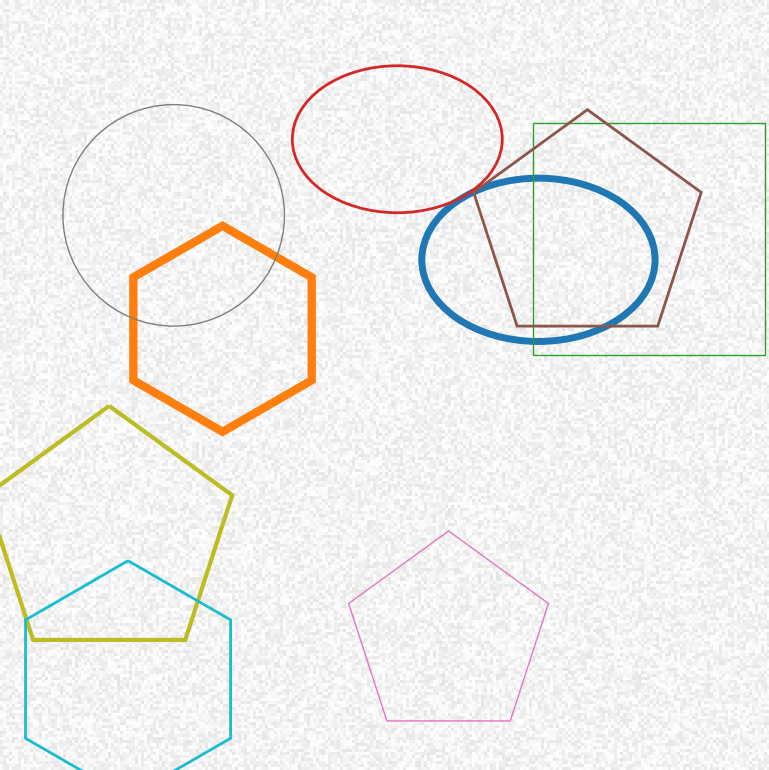[{"shape": "oval", "thickness": 2.5, "radius": 0.76, "center": [0.699, 0.663]}, {"shape": "hexagon", "thickness": 3, "radius": 0.67, "center": [0.289, 0.573]}, {"shape": "square", "thickness": 0.5, "radius": 0.75, "center": [0.843, 0.689]}, {"shape": "oval", "thickness": 1, "radius": 0.68, "center": [0.516, 0.819]}, {"shape": "pentagon", "thickness": 1, "radius": 0.78, "center": [0.763, 0.702]}, {"shape": "pentagon", "thickness": 0.5, "radius": 0.68, "center": [0.583, 0.174]}, {"shape": "circle", "thickness": 0.5, "radius": 0.72, "center": [0.226, 0.72]}, {"shape": "pentagon", "thickness": 1.5, "radius": 0.84, "center": [0.142, 0.305]}, {"shape": "hexagon", "thickness": 1, "radius": 0.77, "center": [0.166, 0.118]}]